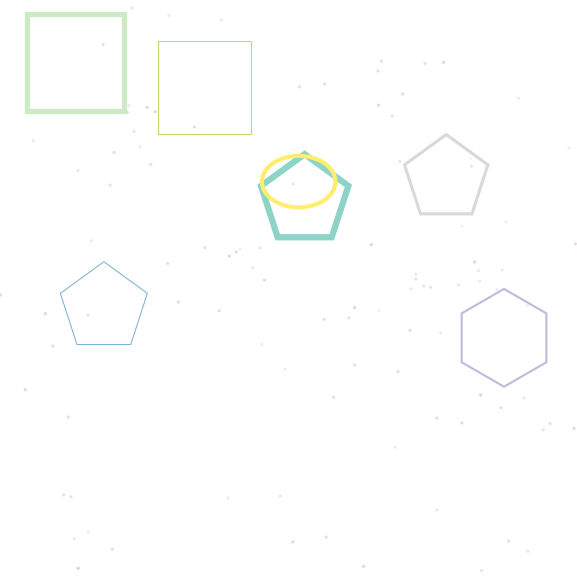[{"shape": "pentagon", "thickness": 3, "radius": 0.4, "center": [0.528, 0.653]}, {"shape": "hexagon", "thickness": 1, "radius": 0.42, "center": [0.873, 0.414]}, {"shape": "pentagon", "thickness": 0.5, "radius": 0.4, "center": [0.18, 0.467]}, {"shape": "square", "thickness": 0.5, "radius": 0.4, "center": [0.354, 0.847]}, {"shape": "pentagon", "thickness": 1.5, "radius": 0.38, "center": [0.773, 0.69]}, {"shape": "square", "thickness": 2.5, "radius": 0.42, "center": [0.13, 0.891]}, {"shape": "oval", "thickness": 2, "radius": 0.32, "center": [0.517, 0.685]}]